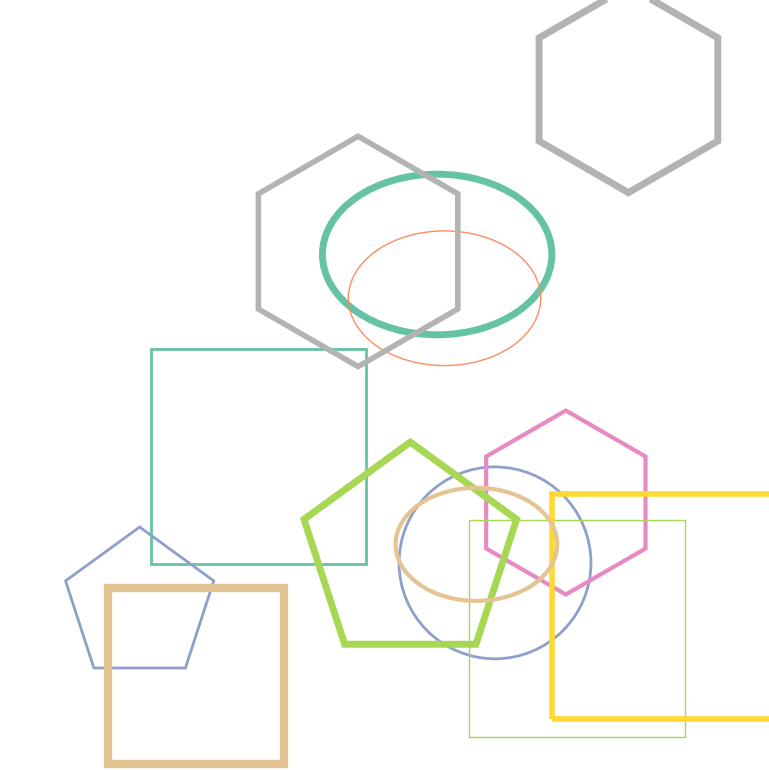[{"shape": "square", "thickness": 1, "radius": 0.7, "center": [0.336, 0.407]}, {"shape": "oval", "thickness": 2.5, "radius": 0.74, "center": [0.568, 0.67]}, {"shape": "oval", "thickness": 0.5, "radius": 0.62, "center": [0.577, 0.613]}, {"shape": "circle", "thickness": 1, "radius": 0.62, "center": [0.643, 0.269]}, {"shape": "pentagon", "thickness": 1, "radius": 0.51, "center": [0.181, 0.214]}, {"shape": "hexagon", "thickness": 1.5, "radius": 0.6, "center": [0.735, 0.347]}, {"shape": "pentagon", "thickness": 2.5, "radius": 0.73, "center": [0.533, 0.281]}, {"shape": "square", "thickness": 0.5, "radius": 0.7, "center": [0.749, 0.184]}, {"shape": "square", "thickness": 2, "radius": 0.73, "center": [0.863, 0.212]}, {"shape": "square", "thickness": 3, "radius": 0.57, "center": [0.255, 0.122]}, {"shape": "oval", "thickness": 1.5, "radius": 0.52, "center": [0.619, 0.293]}, {"shape": "hexagon", "thickness": 2, "radius": 0.75, "center": [0.465, 0.673]}, {"shape": "hexagon", "thickness": 2.5, "radius": 0.67, "center": [0.816, 0.884]}]